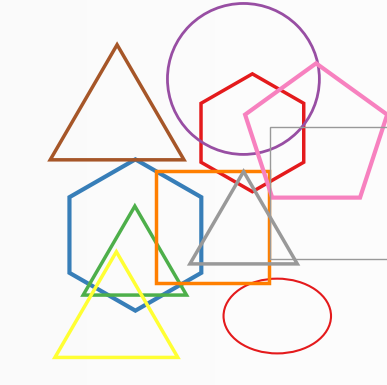[{"shape": "oval", "thickness": 1.5, "radius": 0.69, "center": [0.716, 0.179]}, {"shape": "hexagon", "thickness": 2.5, "radius": 0.77, "center": [0.651, 0.655]}, {"shape": "hexagon", "thickness": 3, "radius": 0.98, "center": [0.349, 0.39]}, {"shape": "triangle", "thickness": 2.5, "radius": 0.77, "center": [0.348, 0.311]}, {"shape": "circle", "thickness": 2, "radius": 0.98, "center": [0.628, 0.795]}, {"shape": "square", "thickness": 2.5, "radius": 0.73, "center": [0.549, 0.41]}, {"shape": "triangle", "thickness": 2.5, "radius": 0.92, "center": [0.3, 0.163]}, {"shape": "triangle", "thickness": 2.5, "radius": 1.0, "center": [0.302, 0.685]}, {"shape": "pentagon", "thickness": 3, "radius": 0.96, "center": [0.816, 0.643]}, {"shape": "triangle", "thickness": 2.5, "radius": 0.8, "center": [0.629, 0.395]}, {"shape": "square", "thickness": 1, "radius": 0.85, "center": [0.868, 0.499]}]